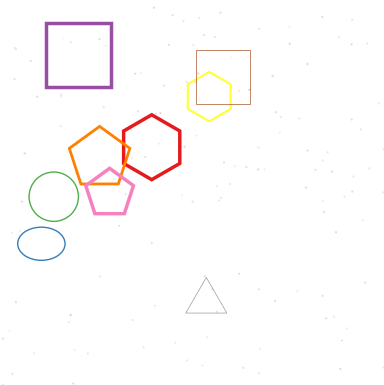[{"shape": "hexagon", "thickness": 2.5, "radius": 0.42, "center": [0.394, 0.618]}, {"shape": "oval", "thickness": 1, "radius": 0.31, "center": [0.107, 0.367]}, {"shape": "circle", "thickness": 1, "radius": 0.32, "center": [0.14, 0.489]}, {"shape": "square", "thickness": 2.5, "radius": 0.42, "center": [0.204, 0.856]}, {"shape": "pentagon", "thickness": 2, "radius": 0.41, "center": [0.259, 0.589]}, {"shape": "hexagon", "thickness": 1.5, "radius": 0.32, "center": [0.543, 0.749]}, {"shape": "square", "thickness": 0.5, "radius": 0.35, "center": [0.58, 0.801]}, {"shape": "pentagon", "thickness": 2.5, "radius": 0.33, "center": [0.285, 0.498]}, {"shape": "triangle", "thickness": 0.5, "radius": 0.31, "center": [0.536, 0.218]}]